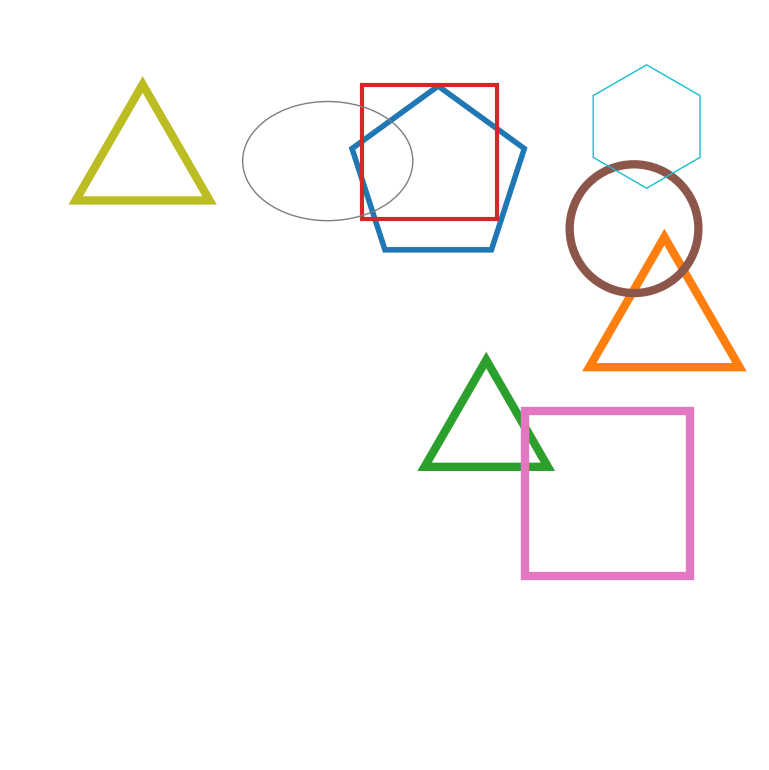[{"shape": "pentagon", "thickness": 2, "radius": 0.59, "center": [0.569, 0.771]}, {"shape": "triangle", "thickness": 3, "radius": 0.56, "center": [0.863, 0.579]}, {"shape": "triangle", "thickness": 3, "radius": 0.46, "center": [0.631, 0.44]}, {"shape": "square", "thickness": 1.5, "radius": 0.44, "center": [0.558, 0.803]}, {"shape": "circle", "thickness": 3, "radius": 0.42, "center": [0.823, 0.703]}, {"shape": "square", "thickness": 3, "radius": 0.53, "center": [0.789, 0.359]}, {"shape": "oval", "thickness": 0.5, "radius": 0.55, "center": [0.426, 0.791]}, {"shape": "triangle", "thickness": 3, "radius": 0.5, "center": [0.185, 0.79]}, {"shape": "hexagon", "thickness": 0.5, "radius": 0.4, "center": [0.84, 0.836]}]